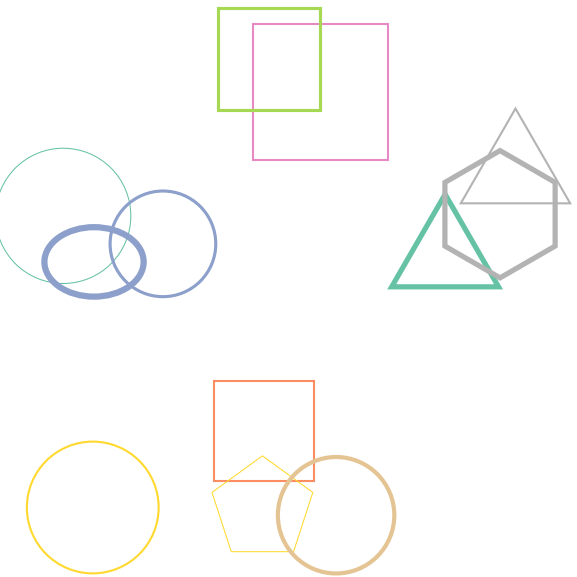[{"shape": "triangle", "thickness": 2.5, "radius": 0.53, "center": [0.771, 0.556]}, {"shape": "circle", "thickness": 0.5, "radius": 0.59, "center": [0.109, 0.625]}, {"shape": "square", "thickness": 1, "radius": 0.43, "center": [0.457, 0.253]}, {"shape": "oval", "thickness": 3, "radius": 0.43, "center": [0.163, 0.546]}, {"shape": "circle", "thickness": 1.5, "radius": 0.46, "center": [0.282, 0.577]}, {"shape": "square", "thickness": 1, "radius": 0.59, "center": [0.555, 0.839]}, {"shape": "square", "thickness": 1.5, "radius": 0.44, "center": [0.466, 0.896]}, {"shape": "circle", "thickness": 1, "radius": 0.57, "center": [0.161, 0.12]}, {"shape": "pentagon", "thickness": 0.5, "radius": 0.46, "center": [0.454, 0.118]}, {"shape": "circle", "thickness": 2, "radius": 0.5, "center": [0.582, 0.107]}, {"shape": "triangle", "thickness": 1, "radius": 0.55, "center": [0.893, 0.702]}, {"shape": "hexagon", "thickness": 2.5, "radius": 0.55, "center": [0.866, 0.628]}]